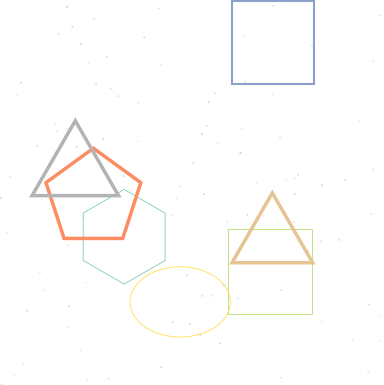[{"shape": "hexagon", "thickness": 0.5, "radius": 0.61, "center": [0.322, 0.385]}, {"shape": "pentagon", "thickness": 2.5, "radius": 0.65, "center": [0.243, 0.485]}, {"shape": "square", "thickness": 1.5, "radius": 0.54, "center": [0.709, 0.89]}, {"shape": "square", "thickness": 0.5, "radius": 0.55, "center": [0.702, 0.295]}, {"shape": "oval", "thickness": 0.5, "radius": 0.65, "center": [0.468, 0.216]}, {"shape": "triangle", "thickness": 2.5, "radius": 0.6, "center": [0.707, 0.378]}, {"shape": "triangle", "thickness": 2.5, "radius": 0.65, "center": [0.196, 0.557]}]